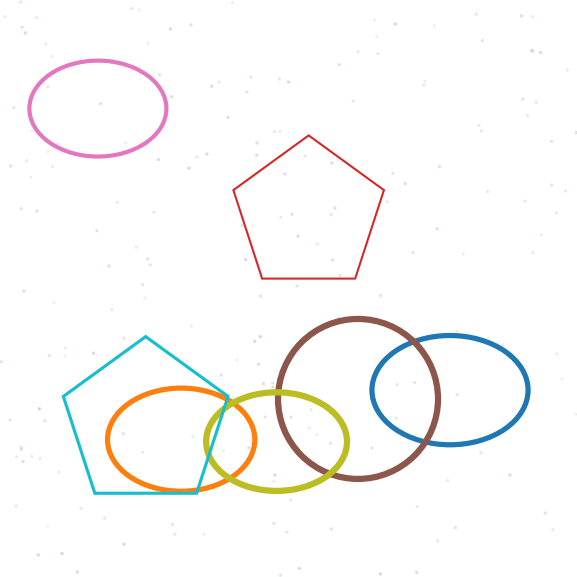[{"shape": "oval", "thickness": 2.5, "radius": 0.68, "center": [0.779, 0.324]}, {"shape": "oval", "thickness": 2.5, "radius": 0.64, "center": [0.314, 0.238]}, {"shape": "pentagon", "thickness": 1, "radius": 0.69, "center": [0.534, 0.628]}, {"shape": "circle", "thickness": 3, "radius": 0.69, "center": [0.62, 0.308]}, {"shape": "oval", "thickness": 2, "radius": 0.59, "center": [0.17, 0.811]}, {"shape": "oval", "thickness": 3, "radius": 0.61, "center": [0.479, 0.234]}, {"shape": "pentagon", "thickness": 1.5, "radius": 0.75, "center": [0.252, 0.266]}]